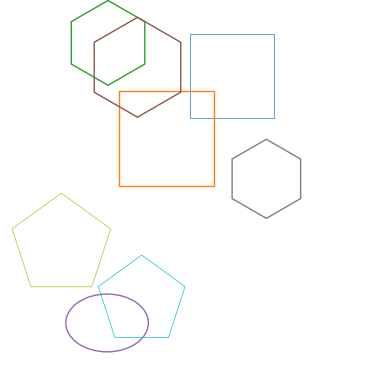[{"shape": "square", "thickness": 0.5, "radius": 0.55, "center": [0.603, 0.802]}, {"shape": "square", "thickness": 1, "radius": 0.62, "center": [0.432, 0.64]}, {"shape": "hexagon", "thickness": 1, "radius": 0.55, "center": [0.281, 0.889]}, {"shape": "oval", "thickness": 1, "radius": 0.54, "center": [0.278, 0.161]}, {"shape": "hexagon", "thickness": 1, "radius": 0.65, "center": [0.357, 0.825]}, {"shape": "hexagon", "thickness": 1, "radius": 0.51, "center": [0.692, 0.536]}, {"shape": "pentagon", "thickness": 0.5, "radius": 0.67, "center": [0.159, 0.364]}, {"shape": "pentagon", "thickness": 0.5, "radius": 0.59, "center": [0.368, 0.219]}]